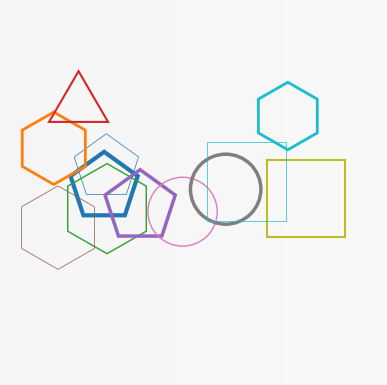[{"shape": "pentagon", "thickness": 0.5, "radius": 0.44, "center": [0.275, 0.565]}, {"shape": "pentagon", "thickness": 3, "radius": 0.46, "center": [0.269, 0.515]}, {"shape": "hexagon", "thickness": 2, "radius": 0.47, "center": [0.139, 0.615]}, {"shape": "hexagon", "thickness": 1, "radius": 0.59, "center": [0.276, 0.458]}, {"shape": "triangle", "thickness": 1.5, "radius": 0.44, "center": [0.203, 0.727]}, {"shape": "pentagon", "thickness": 2.5, "radius": 0.48, "center": [0.362, 0.464]}, {"shape": "hexagon", "thickness": 0.5, "radius": 0.54, "center": [0.15, 0.409]}, {"shape": "circle", "thickness": 1, "radius": 0.45, "center": [0.471, 0.45]}, {"shape": "circle", "thickness": 2.5, "radius": 0.45, "center": [0.582, 0.509]}, {"shape": "square", "thickness": 1.5, "radius": 0.5, "center": [0.789, 0.485]}, {"shape": "square", "thickness": 0.5, "radius": 0.51, "center": [0.637, 0.529]}, {"shape": "hexagon", "thickness": 2, "radius": 0.44, "center": [0.743, 0.699]}]